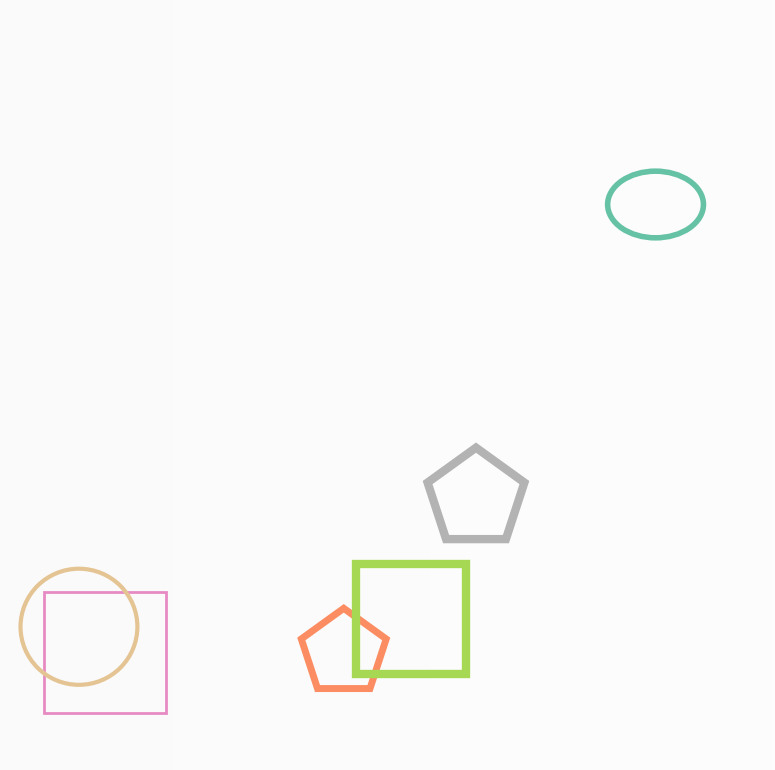[{"shape": "oval", "thickness": 2, "radius": 0.31, "center": [0.846, 0.734]}, {"shape": "pentagon", "thickness": 2.5, "radius": 0.29, "center": [0.444, 0.152]}, {"shape": "square", "thickness": 1, "radius": 0.39, "center": [0.136, 0.153]}, {"shape": "square", "thickness": 3, "radius": 0.36, "center": [0.53, 0.196]}, {"shape": "circle", "thickness": 1.5, "radius": 0.38, "center": [0.102, 0.186]}, {"shape": "pentagon", "thickness": 3, "radius": 0.33, "center": [0.614, 0.353]}]